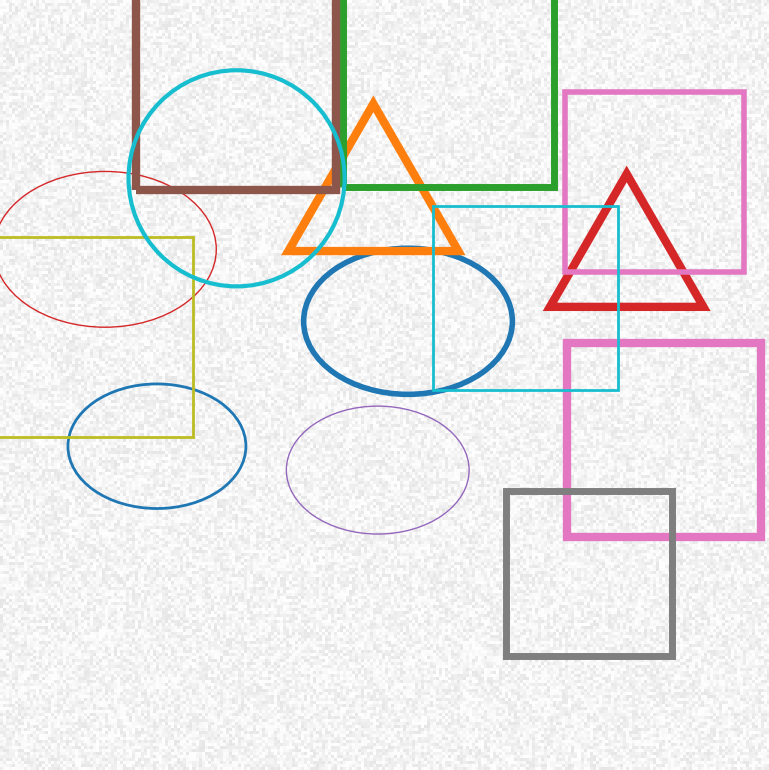[{"shape": "oval", "thickness": 1, "radius": 0.58, "center": [0.204, 0.42]}, {"shape": "oval", "thickness": 2, "radius": 0.68, "center": [0.53, 0.583]}, {"shape": "triangle", "thickness": 3, "radius": 0.64, "center": [0.485, 0.738]}, {"shape": "square", "thickness": 2.5, "radius": 0.68, "center": [0.583, 0.894]}, {"shape": "oval", "thickness": 0.5, "radius": 0.72, "center": [0.136, 0.676]}, {"shape": "triangle", "thickness": 3, "radius": 0.58, "center": [0.814, 0.659]}, {"shape": "oval", "thickness": 0.5, "radius": 0.59, "center": [0.491, 0.39]}, {"shape": "square", "thickness": 3, "radius": 0.65, "center": [0.306, 0.883]}, {"shape": "square", "thickness": 2, "radius": 0.58, "center": [0.85, 0.764]}, {"shape": "square", "thickness": 3, "radius": 0.63, "center": [0.862, 0.428]}, {"shape": "square", "thickness": 2.5, "radius": 0.54, "center": [0.765, 0.255]}, {"shape": "square", "thickness": 1, "radius": 0.65, "center": [0.121, 0.562]}, {"shape": "circle", "thickness": 1.5, "radius": 0.7, "center": [0.307, 0.768]}, {"shape": "square", "thickness": 1, "radius": 0.6, "center": [0.683, 0.613]}]